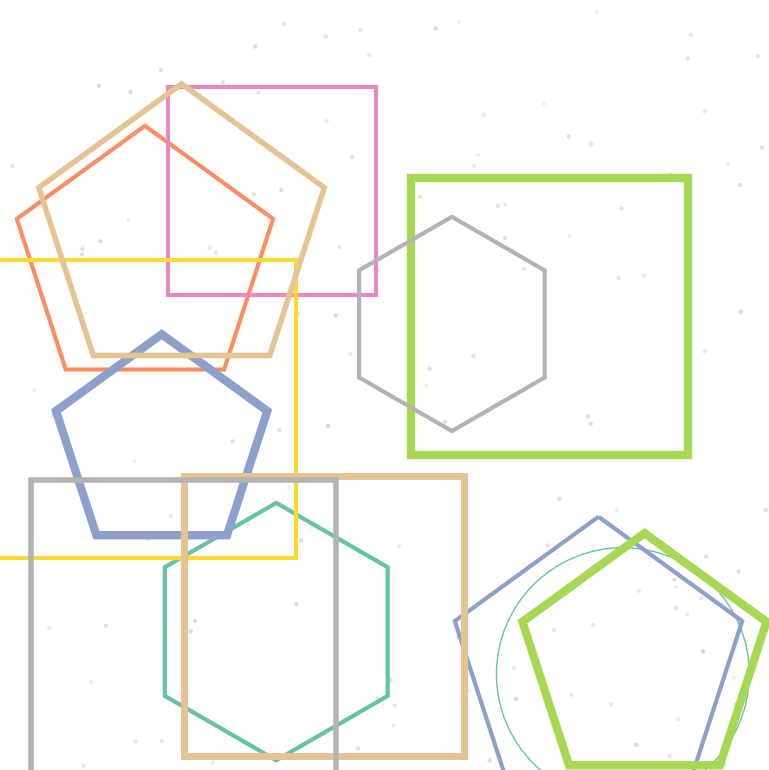[{"shape": "circle", "thickness": 0.5, "radius": 0.82, "center": [0.809, 0.125]}, {"shape": "hexagon", "thickness": 1.5, "radius": 0.84, "center": [0.359, 0.18]}, {"shape": "pentagon", "thickness": 1.5, "radius": 0.87, "center": [0.188, 0.662]}, {"shape": "pentagon", "thickness": 3, "radius": 0.72, "center": [0.21, 0.422]}, {"shape": "pentagon", "thickness": 1.5, "radius": 0.98, "center": [0.777, 0.133]}, {"shape": "square", "thickness": 1.5, "radius": 0.67, "center": [0.353, 0.752]}, {"shape": "square", "thickness": 3, "radius": 0.9, "center": [0.714, 0.589]}, {"shape": "pentagon", "thickness": 3, "radius": 0.83, "center": [0.837, 0.141]}, {"shape": "square", "thickness": 1.5, "radius": 0.97, "center": [0.191, 0.468]}, {"shape": "pentagon", "thickness": 2, "radius": 0.97, "center": [0.236, 0.696]}, {"shape": "square", "thickness": 2.5, "radius": 0.91, "center": [0.421, 0.2]}, {"shape": "hexagon", "thickness": 1.5, "radius": 0.7, "center": [0.587, 0.579]}, {"shape": "square", "thickness": 2, "radius": 0.99, "center": [0.238, 0.179]}]